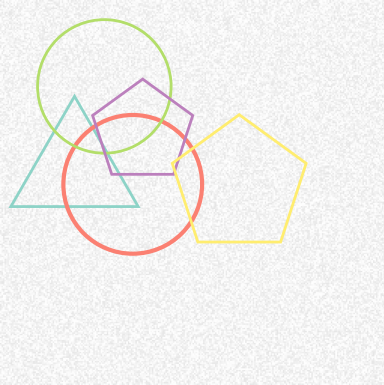[{"shape": "triangle", "thickness": 2, "radius": 0.95, "center": [0.194, 0.559]}, {"shape": "circle", "thickness": 3, "radius": 0.9, "center": [0.345, 0.521]}, {"shape": "circle", "thickness": 2, "radius": 0.87, "center": [0.271, 0.776]}, {"shape": "pentagon", "thickness": 2, "radius": 0.68, "center": [0.371, 0.658]}, {"shape": "pentagon", "thickness": 2, "radius": 0.91, "center": [0.621, 0.519]}]